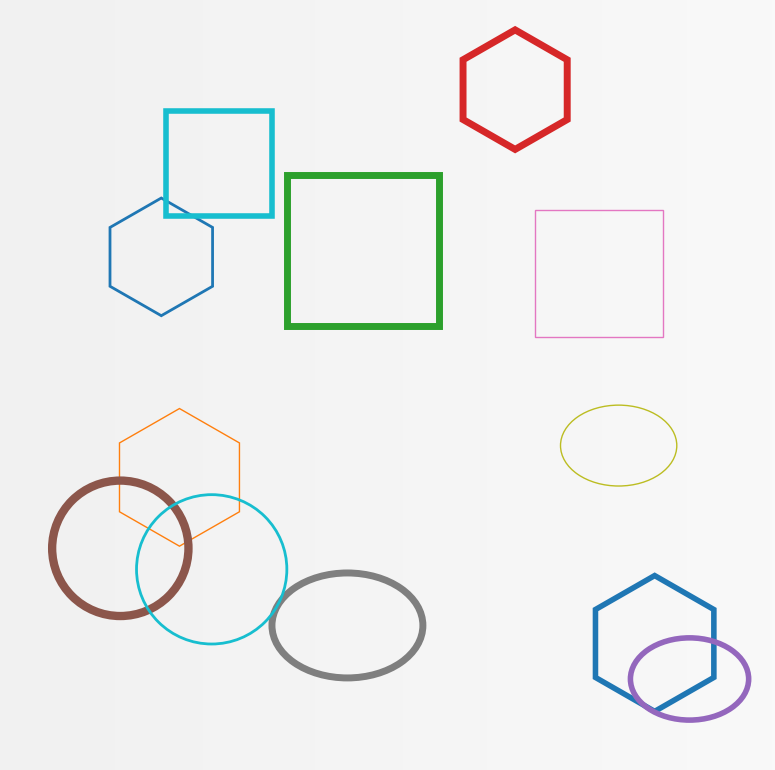[{"shape": "hexagon", "thickness": 1, "radius": 0.38, "center": [0.208, 0.666]}, {"shape": "hexagon", "thickness": 2, "radius": 0.44, "center": [0.845, 0.164]}, {"shape": "hexagon", "thickness": 0.5, "radius": 0.45, "center": [0.232, 0.38]}, {"shape": "square", "thickness": 2.5, "radius": 0.49, "center": [0.469, 0.674]}, {"shape": "hexagon", "thickness": 2.5, "radius": 0.39, "center": [0.665, 0.884]}, {"shape": "oval", "thickness": 2, "radius": 0.38, "center": [0.89, 0.118]}, {"shape": "circle", "thickness": 3, "radius": 0.44, "center": [0.155, 0.288]}, {"shape": "square", "thickness": 0.5, "radius": 0.41, "center": [0.773, 0.645]}, {"shape": "oval", "thickness": 2.5, "radius": 0.49, "center": [0.448, 0.188]}, {"shape": "oval", "thickness": 0.5, "radius": 0.38, "center": [0.798, 0.421]}, {"shape": "square", "thickness": 2, "radius": 0.34, "center": [0.283, 0.787]}, {"shape": "circle", "thickness": 1, "radius": 0.48, "center": [0.273, 0.261]}]